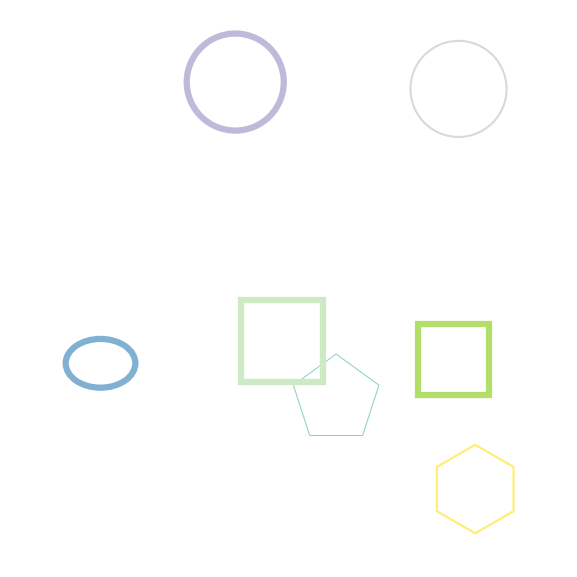[{"shape": "pentagon", "thickness": 0.5, "radius": 0.39, "center": [0.582, 0.308]}, {"shape": "circle", "thickness": 3, "radius": 0.42, "center": [0.407, 0.857]}, {"shape": "oval", "thickness": 3, "radius": 0.3, "center": [0.174, 0.37]}, {"shape": "square", "thickness": 3, "radius": 0.31, "center": [0.784, 0.376]}, {"shape": "circle", "thickness": 1, "radius": 0.42, "center": [0.794, 0.845]}, {"shape": "square", "thickness": 3, "radius": 0.36, "center": [0.488, 0.409]}, {"shape": "hexagon", "thickness": 1, "radius": 0.38, "center": [0.823, 0.152]}]